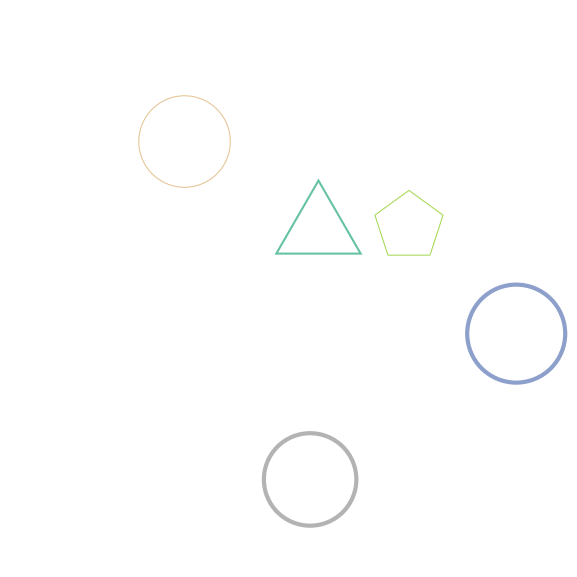[{"shape": "triangle", "thickness": 1, "radius": 0.42, "center": [0.551, 0.602]}, {"shape": "circle", "thickness": 2, "radius": 0.42, "center": [0.894, 0.421]}, {"shape": "pentagon", "thickness": 0.5, "radius": 0.31, "center": [0.708, 0.607]}, {"shape": "circle", "thickness": 0.5, "radius": 0.4, "center": [0.32, 0.754]}, {"shape": "circle", "thickness": 2, "radius": 0.4, "center": [0.537, 0.169]}]